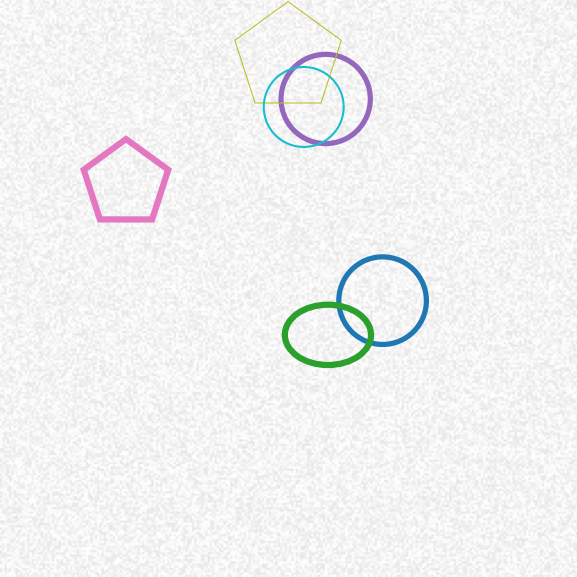[{"shape": "circle", "thickness": 2.5, "radius": 0.38, "center": [0.663, 0.479]}, {"shape": "oval", "thickness": 3, "radius": 0.37, "center": [0.568, 0.419]}, {"shape": "circle", "thickness": 2.5, "radius": 0.39, "center": [0.564, 0.828]}, {"shape": "pentagon", "thickness": 3, "radius": 0.38, "center": [0.218, 0.681]}, {"shape": "pentagon", "thickness": 0.5, "radius": 0.48, "center": [0.499, 0.899]}, {"shape": "circle", "thickness": 1, "radius": 0.35, "center": [0.526, 0.814]}]